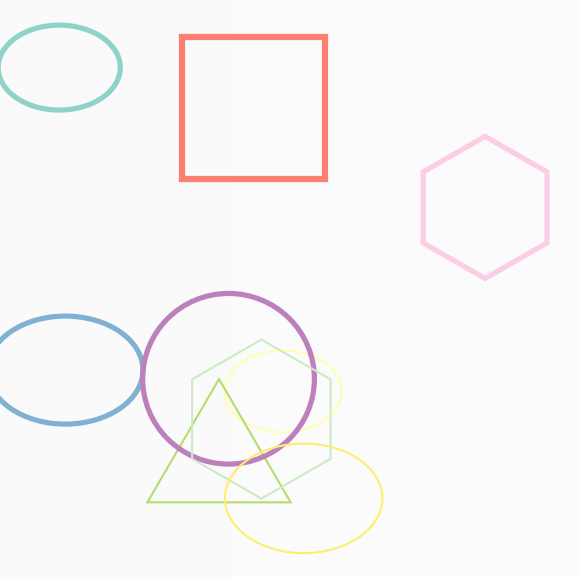[{"shape": "oval", "thickness": 2.5, "radius": 0.53, "center": [0.102, 0.882]}, {"shape": "oval", "thickness": 1, "radius": 0.51, "center": [0.487, 0.321]}, {"shape": "square", "thickness": 3, "radius": 0.61, "center": [0.436, 0.813]}, {"shape": "oval", "thickness": 2.5, "radius": 0.67, "center": [0.112, 0.358]}, {"shape": "triangle", "thickness": 1, "radius": 0.71, "center": [0.377, 0.2]}, {"shape": "hexagon", "thickness": 2.5, "radius": 0.61, "center": [0.835, 0.64]}, {"shape": "circle", "thickness": 2.5, "radius": 0.74, "center": [0.393, 0.343]}, {"shape": "hexagon", "thickness": 1, "radius": 0.69, "center": [0.45, 0.273]}, {"shape": "oval", "thickness": 1, "radius": 0.68, "center": [0.522, 0.136]}]